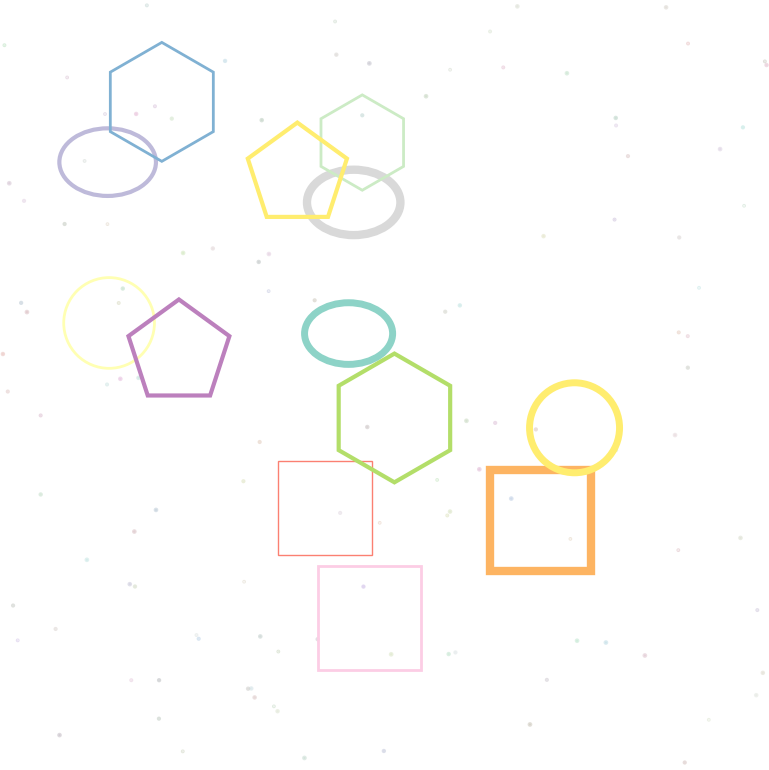[{"shape": "oval", "thickness": 2.5, "radius": 0.29, "center": [0.453, 0.567]}, {"shape": "circle", "thickness": 1, "radius": 0.29, "center": [0.142, 0.581]}, {"shape": "oval", "thickness": 1.5, "radius": 0.31, "center": [0.14, 0.789]}, {"shape": "square", "thickness": 0.5, "radius": 0.31, "center": [0.422, 0.34]}, {"shape": "hexagon", "thickness": 1, "radius": 0.39, "center": [0.21, 0.868]}, {"shape": "square", "thickness": 3, "radius": 0.33, "center": [0.702, 0.324]}, {"shape": "hexagon", "thickness": 1.5, "radius": 0.42, "center": [0.512, 0.457]}, {"shape": "square", "thickness": 1, "radius": 0.34, "center": [0.48, 0.198]}, {"shape": "oval", "thickness": 3, "radius": 0.3, "center": [0.459, 0.737]}, {"shape": "pentagon", "thickness": 1.5, "radius": 0.34, "center": [0.232, 0.542]}, {"shape": "hexagon", "thickness": 1, "radius": 0.31, "center": [0.47, 0.815]}, {"shape": "pentagon", "thickness": 1.5, "radius": 0.34, "center": [0.386, 0.773]}, {"shape": "circle", "thickness": 2.5, "radius": 0.29, "center": [0.746, 0.444]}]